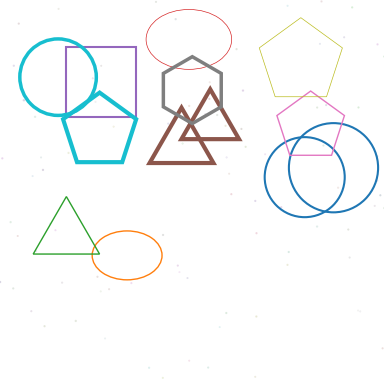[{"shape": "circle", "thickness": 1.5, "radius": 0.58, "center": [0.866, 0.564]}, {"shape": "circle", "thickness": 1.5, "radius": 0.52, "center": [0.791, 0.54]}, {"shape": "oval", "thickness": 1, "radius": 0.45, "center": [0.33, 0.337]}, {"shape": "triangle", "thickness": 1, "radius": 0.5, "center": [0.172, 0.39]}, {"shape": "oval", "thickness": 0.5, "radius": 0.56, "center": [0.491, 0.898]}, {"shape": "square", "thickness": 1.5, "radius": 0.45, "center": [0.262, 0.787]}, {"shape": "triangle", "thickness": 3, "radius": 0.48, "center": [0.471, 0.624]}, {"shape": "triangle", "thickness": 3, "radius": 0.43, "center": [0.546, 0.682]}, {"shape": "pentagon", "thickness": 1, "radius": 0.46, "center": [0.807, 0.671]}, {"shape": "hexagon", "thickness": 2.5, "radius": 0.43, "center": [0.499, 0.766]}, {"shape": "pentagon", "thickness": 0.5, "radius": 0.57, "center": [0.781, 0.841]}, {"shape": "circle", "thickness": 2.5, "radius": 0.5, "center": [0.151, 0.8]}, {"shape": "pentagon", "thickness": 3, "radius": 0.5, "center": [0.259, 0.66]}]